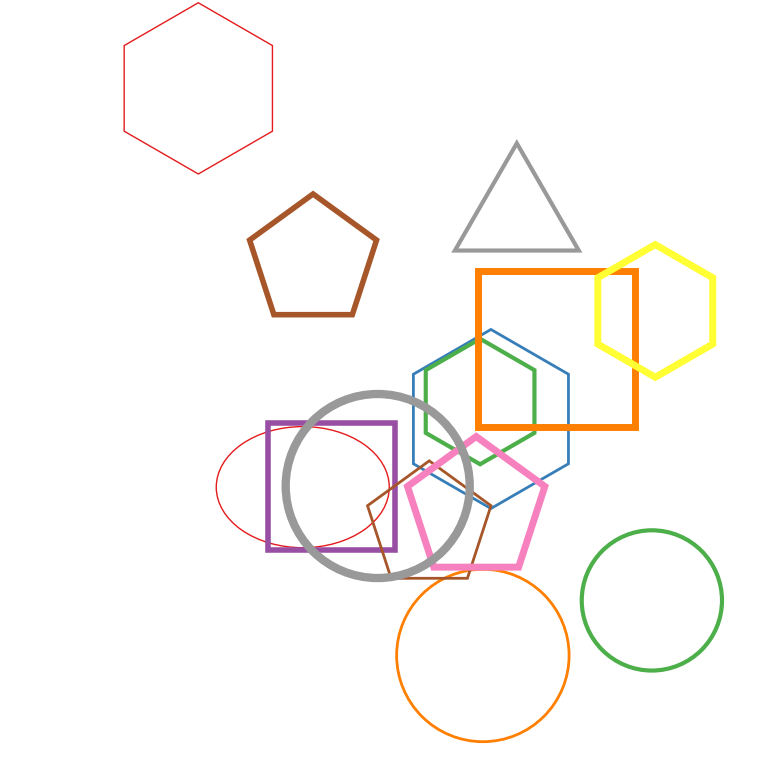[{"shape": "oval", "thickness": 0.5, "radius": 0.56, "center": [0.393, 0.367]}, {"shape": "hexagon", "thickness": 0.5, "radius": 0.56, "center": [0.258, 0.885]}, {"shape": "hexagon", "thickness": 1, "radius": 0.58, "center": [0.638, 0.456]}, {"shape": "hexagon", "thickness": 1.5, "radius": 0.41, "center": [0.624, 0.479]}, {"shape": "circle", "thickness": 1.5, "radius": 0.46, "center": [0.847, 0.22]}, {"shape": "square", "thickness": 2, "radius": 0.41, "center": [0.43, 0.368]}, {"shape": "circle", "thickness": 1, "radius": 0.56, "center": [0.627, 0.149]}, {"shape": "square", "thickness": 2.5, "radius": 0.51, "center": [0.723, 0.547]}, {"shape": "hexagon", "thickness": 2.5, "radius": 0.43, "center": [0.851, 0.596]}, {"shape": "pentagon", "thickness": 1, "radius": 0.42, "center": [0.557, 0.317]}, {"shape": "pentagon", "thickness": 2, "radius": 0.43, "center": [0.407, 0.661]}, {"shape": "pentagon", "thickness": 2.5, "radius": 0.47, "center": [0.618, 0.339]}, {"shape": "circle", "thickness": 3, "radius": 0.6, "center": [0.491, 0.369]}, {"shape": "triangle", "thickness": 1.5, "radius": 0.46, "center": [0.671, 0.721]}]